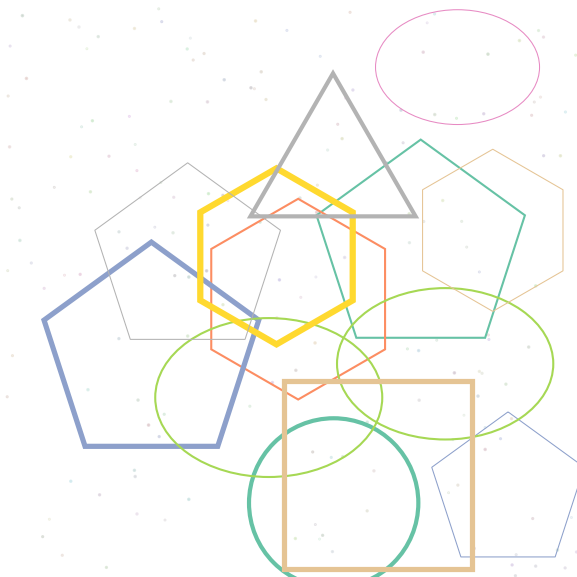[{"shape": "pentagon", "thickness": 1, "radius": 0.95, "center": [0.729, 0.568]}, {"shape": "circle", "thickness": 2, "radius": 0.73, "center": [0.578, 0.128]}, {"shape": "hexagon", "thickness": 1, "radius": 0.87, "center": [0.516, 0.481]}, {"shape": "pentagon", "thickness": 0.5, "radius": 0.69, "center": [0.88, 0.147]}, {"shape": "pentagon", "thickness": 2.5, "radius": 0.98, "center": [0.262, 0.384]}, {"shape": "oval", "thickness": 0.5, "radius": 0.71, "center": [0.792, 0.883]}, {"shape": "oval", "thickness": 1, "radius": 0.98, "center": [0.465, 0.311]}, {"shape": "oval", "thickness": 1, "radius": 0.94, "center": [0.771, 0.369]}, {"shape": "hexagon", "thickness": 3, "radius": 0.76, "center": [0.479, 0.555]}, {"shape": "hexagon", "thickness": 0.5, "radius": 0.7, "center": [0.853, 0.6]}, {"shape": "square", "thickness": 2.5, "radius": 0.81, "center": [0.654, 0.177]}, {"shape": "pentagon", "thickness": 0.5, "radius": 0.85, "center": [0.325, 0.548]}, {"shape": "triangle", "thickness": 2, "radius": 0.83, "center": [0.577, 0.707]}]